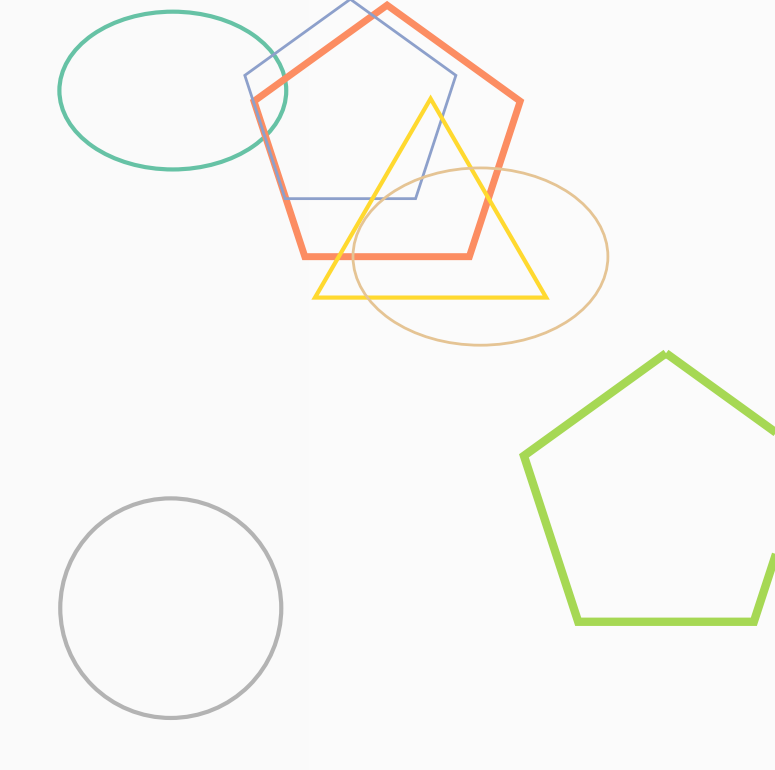[{"shape": "oval", "thickness": 1.5, "radius": 0.73, "center": [0.223, 0.882]}, {"shape": "pentagon", "thickness": 2.5, "radius": 0.9, "center": [0.499, 0.813]}, {"shape": "pentagon", "thickness": 1, "radius": 0.72, "center": [0.452, 0.858]}, {"shape": "pentagon", "thickness": 3, "radius": 0.96, "center": [0.859, 0.348]}, {"shape": "triangle", "thickness": 1.5, "radius": 0.86, "center": [0.556, 0.7]}, {"shape": "oval", "thickness": 1, "radius": 0.82, "center": [0.62, 0.667]}, {"shape": "circle", "thickness": 1.5, "radius": 0.71, "center": [0.22, 0.21]}]